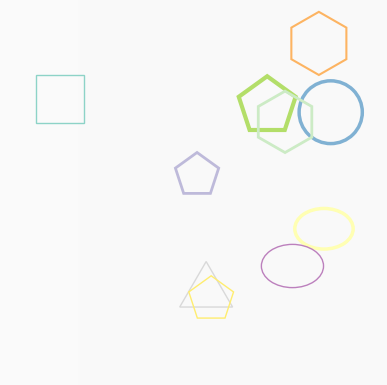[{"shape": "square", "thickness": 1, "radius": 0.31, "center": [0.154, 0.744]}, {"shape": "oval", "thickness": 2.5, "radius": 0.38, "center": [0.836, 0.406]}, {"shape": "pentagon", "thickness": 2, "radius": 0.29, "center": [0.509, 0.545]}, {"shape": "circle", "thickness": 2.5, "radius": 0.41, "center": [0.853, 0.709]}, {"shape": "hexagon", "thickness": 1.5, "radius": 0.41, "center": [0.823, 0.887]}, {"shape": "pentagon", "thickness": 3, "radius": 0.39, "center": [0.69, 0.725]}, {"shape": "triangle", "thickness": 1, "radius": 0.39, "center": [0.532, 0.242]}, {"shape": "oval", "thickness": 1, "radius": 0.4, "center": [0.755, 0.309]}, {"shape": "hexagon", "thickness": 2, "radius": 0.4, "center": [0.736, 0.684]}, {"shape": "pentagon", "thickness": 1, "radius": 0.3, "center": [0.545, 0.223]}]